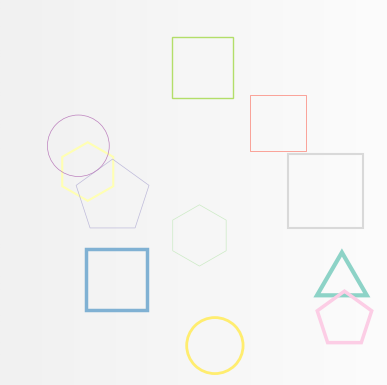[{"shape": "triangle", "thickness": 3, "radius": 0.37, "center": [0.882, 0.27]}, {"shape": "hexagon", "thickness": 1.5, "radius": 0.38, "center": [0.226, 0.554]}, {"shape": "pentagon", "thickness": 0.5, "radius": 0.49, "center": [0.29, 0.488]}, {"shape": "square", "thickness": 0.5, "radius": 0.36, "center": [0.718, 0.68]}, {"shape": "square", "thickness": 2.5, "radius": 0.39, "center": [0.3, 0.274]}, {"shape": "square", "thickness": 1, "radius": 0.39, "center": [0.523, 0.825]}, {"shape": "pentagon", "thickness": 2.5, "radius": 0.37, "center": [0.889, 0.17]}, {"shape": "square", "thickness": 1.5, "radius": 0.48, "center": [0.839, 0.504]}, {"shape": "circle", "thickness": 0.5, "radius": 0.4, "center": [0.202, 0.621]}, {"shape": "hexagon", "thickness": 0.5, "radius": 0.4, "center": [0.515, 0.389]}, {"shape": "circle", "thickness": 2, "radius": 0.36, "center": [0.555, 0.102]}]